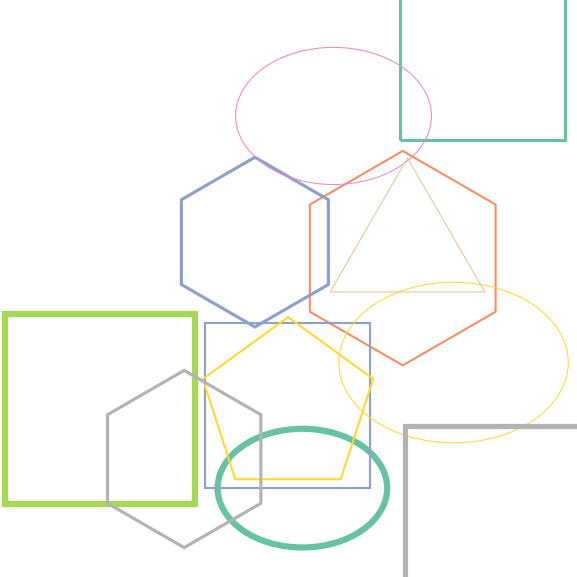[{"shape": "square", "thickness": 1.5, "radius": 0.72, "center": [0.836, 0.9]}, {"shape": "oval", "thickness": 3, "radius": 0.73, "center": [0.524, 0.154]}, {"shape": "hexagon", "thickness": 1, "radius": 0.93, "center": [0.697, 0.552]}, {"shape": "square", "thickness": 1, "radius": 0.72, "center": [0.498, 0.297]}, {"shape": "hexagon", "thickness": 1.5, "radius": 0.73, "center": [0.441, 0.58]}, {"shape": "oval", "thickness": 0.5, "radius": 0.85, "center": [0.577, 0.798]}, {"shape": "square", "thickness": 3, "radius": 0.82, "center": [0.173, 0.291]}, {"shape": "pentagon", "thickness": 1, "radius": 0.78, "center": [0.499, 0.295]}, {"shape": "oval", "thickness": 0.5, "radius": 0.99, "center": [0.785, 0.371]}, {"shape": "triangle", "thickness": 0.5, "radius": 0.77, "center": [0.706, 0.571]}, {"shape": "hexagon", "thickness": 1.5, "radius": 0.77, "center": [0.319, 0.204]}, {"shape": "square", "thickness": 2.5, "radius": 0.76, "center": [0.852, 0.111]}]